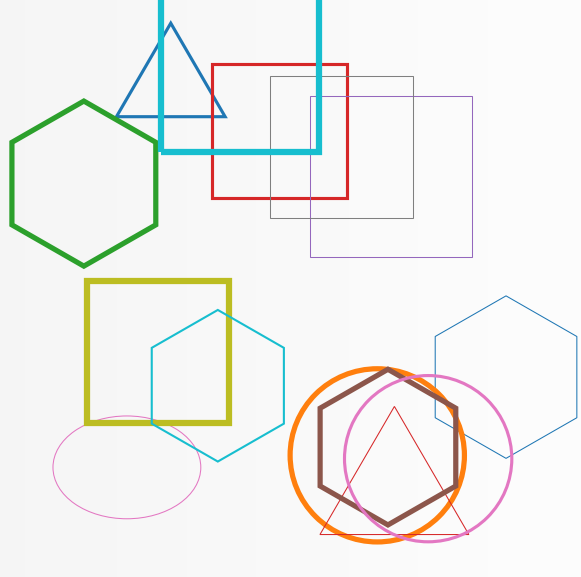[{"shape": "hexagon", "thickness": 0.5, "radius": 0.7, "center": [0.871, 0.346]}, {"shape": "triangle", "thickness": 1.5, "radius": 0.54, "center": [0.294, 0.851]}, {"shape": "circle", "thickness": 2.5, "radius": 0.75, "center": [0.649, 0.211]}, {"shape": "hexagon", "thickness": 2.5, "radius": 0.71, "center": [0.144, 0.681]}, {"shape": "square", "thickness": 1.5, "radius": 0.58, "center": [0.48, 0.772]}, {"shape": "triangle", "thickness": 0.5, "radius": 0.74, "center": [0.679, 0.147]}, {"shape": "square", "thickness": 0.5, "radius": 0.7, "center": [0.672, 0.694]}, {"shape": "hexagon", "thickness": 2.5, "radius": 0.67, "center": [0.667, 0.225]}, {"shape": "circle", "thickness": 1.5, "radius": 0.72, "center": [0.737, 0.205]}, {"shape": "oval", "thickness": 0.5, "radius": 0.64, "center": [0.218, 0.19]}, {"shape": "square", "thickness": 0.5, "radius": 0.61, "center": [0.587, 0.744]}, {"shape": "square", "thickness": 3, "radius": 0.61, "center": [0.271, 0.39]}, {"shape": "hexagon", "thickness": 1, "radius": 0.66, "center": [0.375, 0.331]}, {"shape": "square", "thickness": 3, "radius": 0.68, "center": [0.413, 0.872]}]